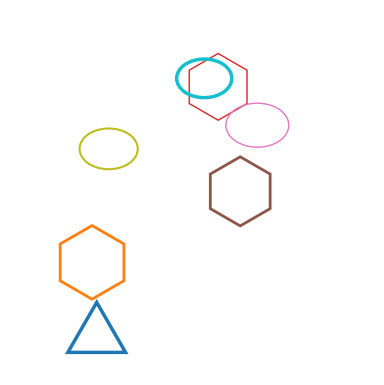[{"shape": "triangle", "thickness": 2.5, "radius": 0.43, "center": [0.251, 0.128]}, {"shape": "hexagon", "thickness": 2, "radius": 0.48, "center": [0.239, 0.319]}, {"shape": "hexagon", "thickness": 1, "radius": 0.43, "center": [0.567, 0.774]}, {"shape": "hexagon", "thickness": 2, "radius": 0.45, "center": [0.624, 0.503]}, {"shape": "oval", "thickness": 1, "radius": 0.41, "center": [0.668, 0.675]}, {"shape": "oval", "thickness": 1.5, "radius": 0.38, "center": [0.282, 0.613]}, {"shape": "oval", "thickness": 2.5, "radius": 0.36, "center": [0.531, 0.797]}]